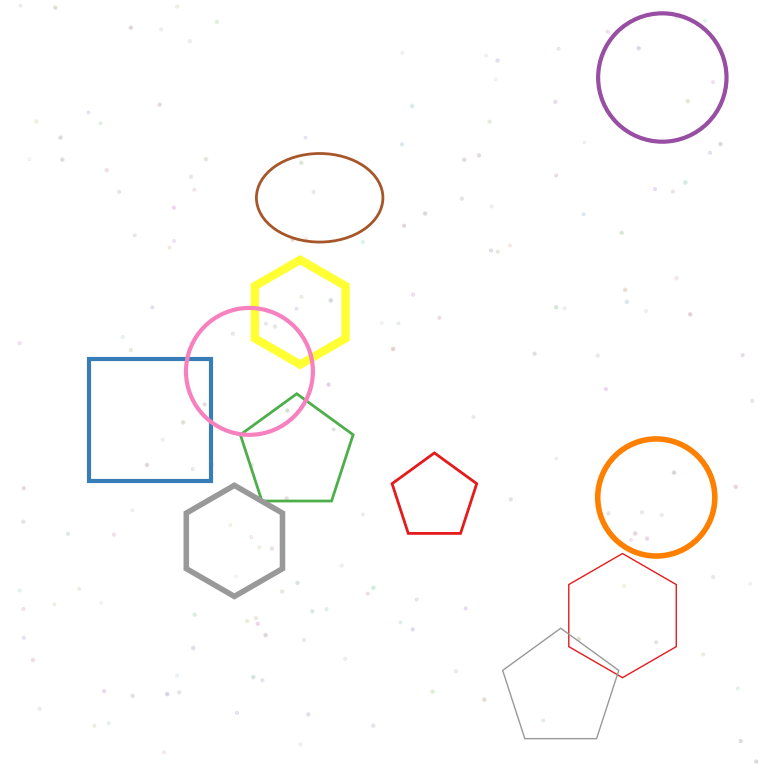[{"shape": "hexagon", "thickness": 0.5, "radius": 0.4, "center": [0.808, 0.201]}, {"shape": "pentagon", "thickness": 1, "radius": 0.29, "center": [0.564, 0.354]}, {"shape": "square", "thickness": 1.5, "radius": 0.4, "center": [0.195, 0.454]}, {"shape": "pentagon", "thickness": 1, "radius": 0.38, "center": [0.385, 0.412]}, {"shape": "circle", "thickness": 1.5, "radius": 0.42, "center": [0.86, 0.899]}, {"shape": "circle", "thickness": 2, "radius": 0.38, "center": [0.852, 0.354]}, {"shape": "hexagon", "thickness": 3, "radius": 0.34, "center": [0.39, 0.595]}, {"shape": "oval", "thickness": 1, "radius": 0.41, "center": [0.415, 0.743]}, {"shape": "circle", "thickness": 1.5, "radius": 0.41, "center": [0.324, 0.518]}, {"shape": "pentagon", "thickness": 0.5, "radius": 0.4, "center": [0.728, 0.105]}, {"shape": "hexagon", "thickness": 2, "radius": 0.36, "center": [0.304, 0.298]}]